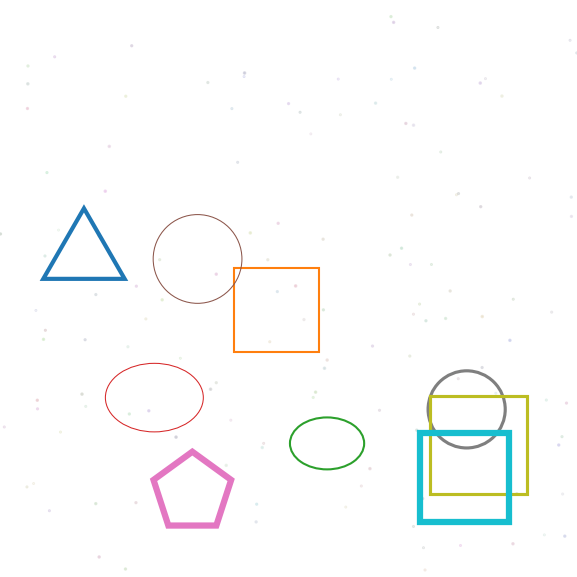[{"shape": "triangle", "thickness": 2, "radius": 0.41, "center": [0.145, 0.557]}, {"shape": "square", "thickness": 1, "radius": 0.37, "center": [0.479, 0.462]}, {"shape": "oval", "thickness": 1, "radius": 0.32, "center": [0.566, 0.231]}, {"shape": "oval", "thickness": 0.5, "radius": 0.42, "center": [0.267, 0.311]}, {"shape": "circle", "thickness": 0.5, "radius": 0.38, "center": [0.342, 0.551]}, {"shape": "pentagon", "thickness": 3, "radius": 0.35, "center": [0.333, 0.146]}, {"shape": "circle", "thickness": 1.5, "radius": 0.33, "center": [0.808, 0.29]}, {"shape": "square", "thickness": 1.5, "radius": 0.42, "center": [0.829, 0.228]}, {"shape": "square", "thickness": 3, "radius": 0.38, "center": [0.804, 0.172]}]